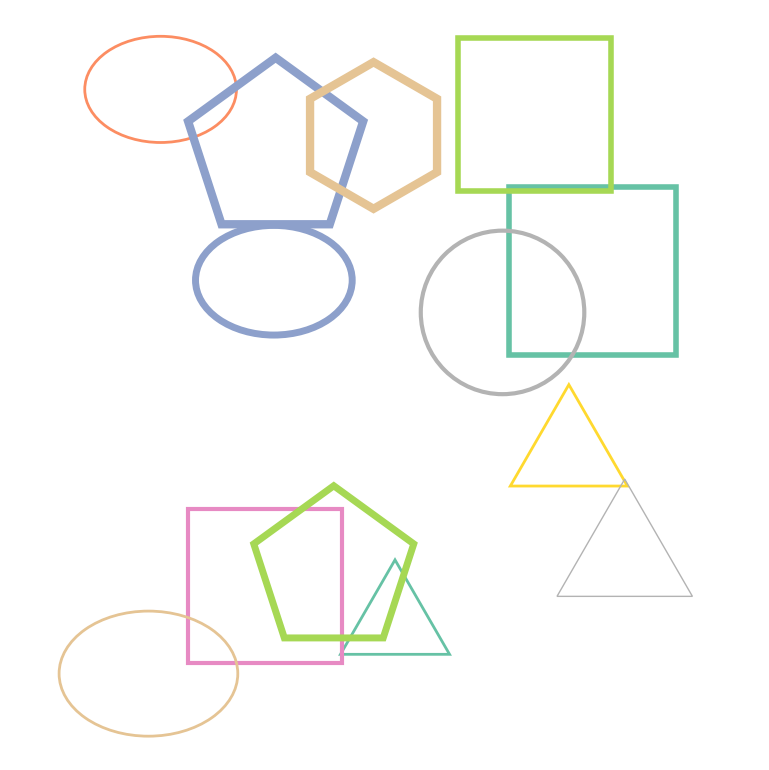[{"shape": "triangle", "thickness": 1, "radius": 0.41, "center": [0.513, 0.191]}, {"shape": "square", "thickness": 2, "radius": 0.54, "center": [0.769, 0.648]}, {"shape": "oval", "thickness": 1, "radius": 0.49, "center": [0.209, 0.884]}, {"shape": "pentagon", "thickness": 3, "radius": 0.6, "center": [0.358, 0.805]}, {"shape": "oval", "thickness": 2.5, "radius": 0.51, "center": [0.356, 0.636]}, {"shape": "square", "thickness": 1.5, "radius": 0.5, "center": [0.344, 0.239]}, {"shape": "square", "thickness": 2, "radius": 0.5, "center": [0.694, 0.852]}, {"shape": "pentagon", "thickness": 2.5, "radius": 0.55, "center": [0.433, 0.26]}, {"shape": "triangle", "thickness": 1, "radius": 0.44, "center": [0.739, 0.413]}, {"shape": "oval", "thickness": 1, "radius": 0.58, "center": [0.193, 0.125]}, {"shape": "hexagon", "thickness": 3, "radius": 0.48, "center": [0.485, 0.824]}, {"shape": "triangle", "thickness": 0.5, "radius": 0.51, "center": [0.811, 0.276]}, {"shape": "circle", "thickness": 1.5, "radius": 0.53, "center": [0.653, 0.594]}]